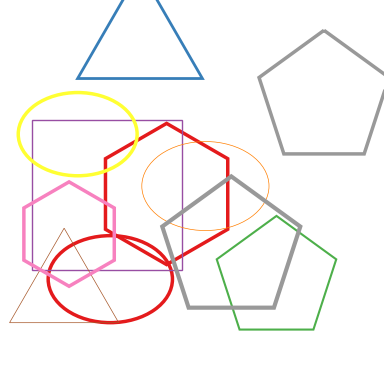[{"shape": "oval", "thickness": 2.5, "radius": 0.81, "center": [0.287, 0.275]}, {"shape": "hexagon", "thickness": 2.5, "radius": 0.92, "center": [0.433, 0.496]}, {"shape": "triangle", "thickness": 2, "radius": 0.94, "center": [0.364, 0.89]}, {"shape": "pentagon", "thickness": 1.5, "radius": 0.82, "center": [0.718, 0.276]}, {"shape": "square", "thickness": 1, "radius": 0.98, "center": [0.278, 0.493]}, {"shape": "oval", "thickness": 0.5, "radius": 0.83, "center": [0.534, 0.517]}, {"shape": "oval", "thickness": 2.5, "radius": 0.77, "center": [0.202, 0.652]}, {"shape": "triangle", "thickness": 0.5, "radius": 0.82, "center": [0.167, 0.244]}, {"shape": "hexagon", "thickness": 2.5, "radius": 0.68, "center": [0.179, 0.392]}, {"shape": "pentagon", "thickness": 3, "radius": 0.94, "center": [0.601, 0.353]}, {"shape": "pentagon", "thickness": 2.5, "radius": 0.89, "center": [0.842, 0.744]}]